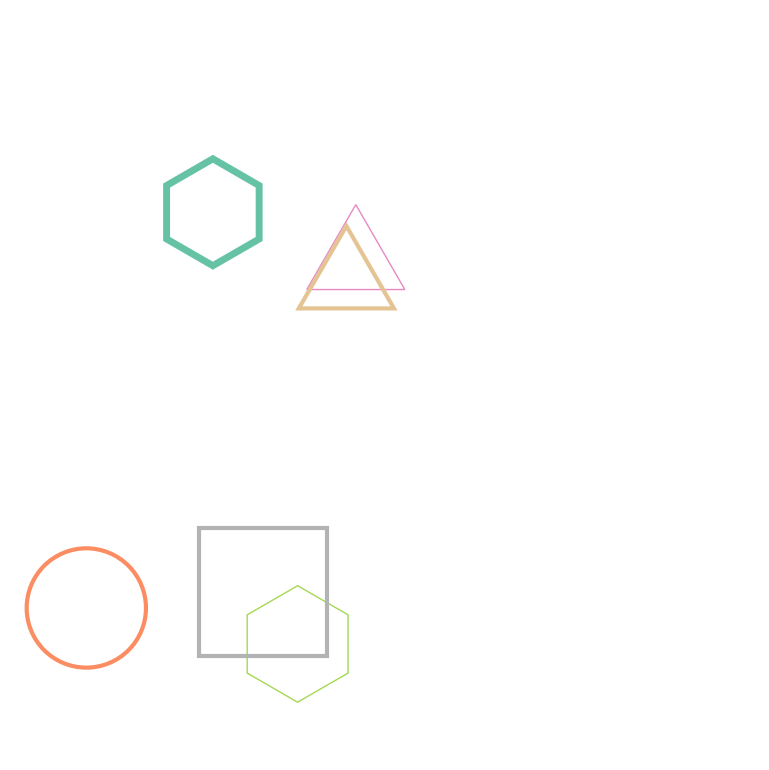[{"shape": "hexagon", "thickness": 2.5, "radius": 0.35, "center": [0.276, 0.724]}, {"shape": "circle", "thickness": 1.5, "radius": 0.39, "center": [0.112, 0.21]}, {"shape": "triangle", "thickness": 0.5, "radius": 0.37, "center": [0.462, 0.661]}, {"shape": "hexagon", "thickness": 0.5, "radius": 0.38, "center": [0.387, 0.164]}, {"shape": "triangle", "thickness": 1.5, "radius": 0.36, "center": [0.45, 0.635]}, {"shape": "square", "thickness": 1.5, "radius": 0.42, "center": [0.341, 0.231]}]